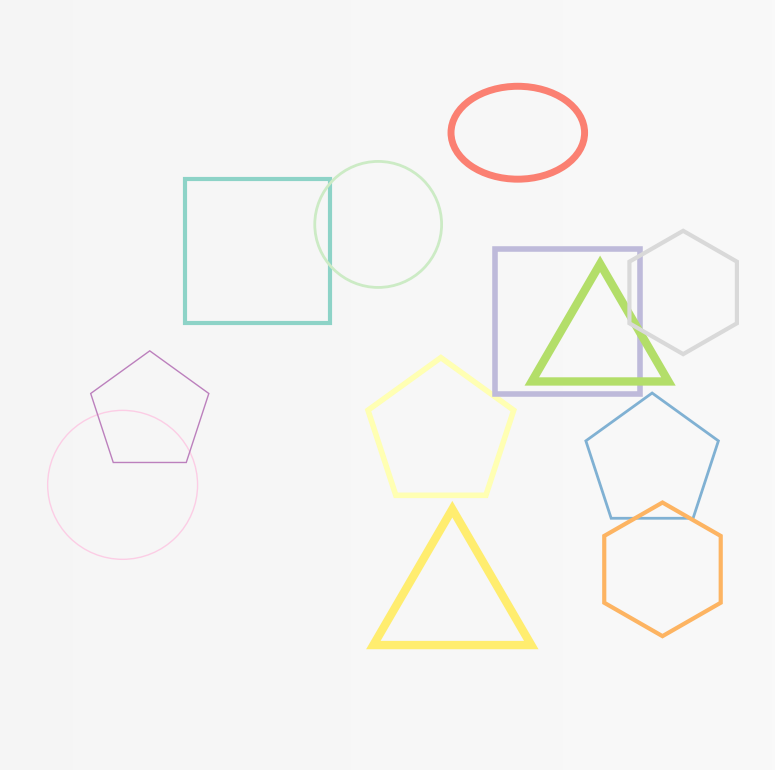[{"shape": "square", "thickness": 1.5, "radius": 0.47, "center": [0.333, 0.674]}, {"shape": "pentagon", "thickness": 2, "radius": 0.49, "center": [0.569, 0.437]}, {"shape": "square", "thickness": 2, "radius": 0.47, "center": [0.732, 0.583]}, {"shape": "oval", "thickness": 2.5, "radius": 0.43, "center": [0.668, 0.828]}, {"shape": "pentagon", "thickness": 1, "radius": 0.45, "center": [0.841, 0.4]}, {"shape": "hexagon", "thickness": 1.5, "radius": 0.43, "center": [0.855, 0.261]}, {"shape": "triangle", "thickness": 3, "radius": 0.51, "center": [0.774, 0.555]}, {"shape": "circle", "thickness": 0.5, "radius": 0.48, "center": [0.158, 0.37]}, {"shape": "hexagon", "thickness": 1.5, "radius": 0.4, "center": [0.882, 0.62]}, {"shape": "pentagon", "thickness": 0.5, "radius": 0.4, "center": [0.193, 0.464]}, {"shape": "circle", "thickness": 1, "radius": 0.41, "center": [0.488, 0.709]}, {"shape": "triangle", "thickness": 3, "radius": 0.59, "center": [0.584, 0.221]}]